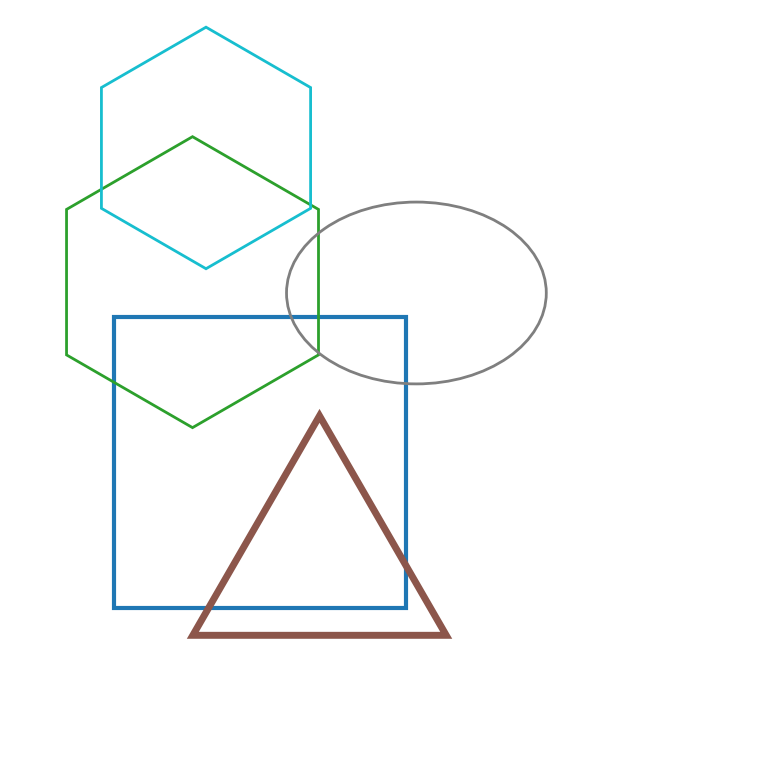[{"shape": "square", "thickness": 1.5, "radius": 0.95, "center": [0.338, 0.399]}, {"shape": "hexagon", "thickness": 1, "radius": 0.94, "center": [0.25, 0.634]}, {"shape": "triangle", "thickness": 2.5, "radius": 0.95, "center": [0.415, 0.27]}, {"shape": "oval", "thickness": 1, "radius": 0.84, "center": [0.541, 0.62]}, {"shape": "hexagon", "thickness": 1, "radius": 0.78, "center": [0.268, 0.808]}]